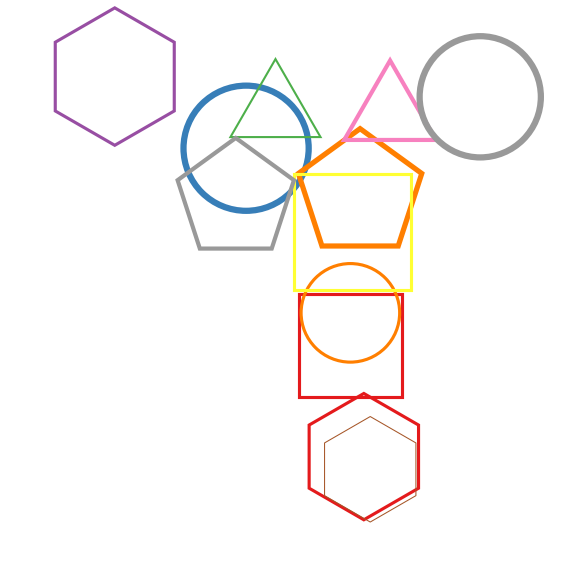[{"shape": "square", "thickness": 1.5, "radius": 0.45, "center": [0.607, 0.4]}, {"shape": "hexagon", "thickness": 1.5, "radius": 0.55, "center": [0.63, 0.208]}, {"shape": "circle", "thickness": 3, "radius": 0.54, "center": [0.426, 0.742]}, {"shape": "triangle", "thickness": 1, "radius": 0.45, "center": [0.477, 0.807]}, {"shape": "hexagon", "thickness": 1.5, "radius": 0.59, "center": [0.199, 0.867]}, {"shape": "circle", "thickness": 1.5, "radius": 0.43, "center": [0.607, 0.457]}, {"shape": "pentagon", "thickness": 2.5, "radius": 0.56, "center": [0.624, 0.664]}, {"shape": "square", "thickness": 1.5, "radius": 0.51, "center": [0.61, 0.597]}, {"shape": "hexagon", "thickness": 0.5, "radius": 0.46, "center": [0.641, 0.187]}, {"shape": "triangle", "thickness": 2, "radius": 0.46, "center": [0.675, 0.803]}, {"shape": "circle", "thickness": 3, "radius": 0.52, "center": [0.832, 0.832]}, {"shape": "pentagon", "thickness": 2, "radius": 0.53, "center": [0.408, 0.654]}]